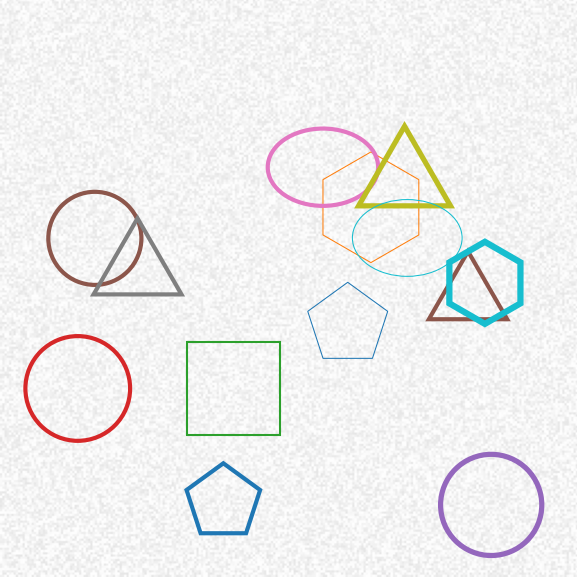[{"shape": "pentagon", "thickness": 2, "radius": 0.33, "center": [0.387, 0.13]}, {"shape": "pentagon", "thickness": 0.5, "radius": 0.36, "center": [0.602, 0.438]}, {"shape": "hexagon", "thickness": 0.5, "radius": 0.48, "center": [0.642, 0.64]}, {"shape": "square", "thickness": 1, "radius": 0.4, "center": [0.405, 0.327]}, {"shape": "circle", "thickness": 2, "radius": 0.45, "center": [0.135, 0.326]}, {"shape": "circle", "thickness": 2.5, "radius": 0.44, "center": [0.851, 0.125]}, {"shape": "circle", "thickness": 2, "radius": 0.4, "center": [0.164, 0.586]}, {"shape": "triangle", "thickness": 2, "radius": 0.39, "center": [0.81, 0.485]}, {"shape": "oval", "thickness": 2, "radius": 0.48, "center": [0.559, 0.71]}, {"shape": "triangle", "thickness": 2, "radius": 0.44, "center": [0.238, 0.533]}, {"shape": "triangle", "thickness": 2.5, "radius": 0.46, "center": [0.701, 0.689]}, {"shape": "oval", "thickness": 0.5, "radius": 0.47, "center": [0.705, 0.587]}, {"shape": "hexagon", "thickness": 3, "radius": 0.36, "center": [0.84, 0.509]}]